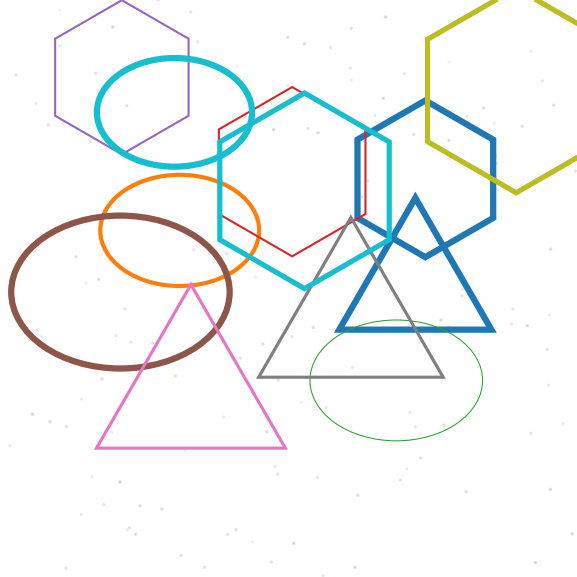[{"shape": "triangle", "thickness": 3, "radius": 0.76, "center": [0.719, 0.504]}, {"shape": "hexagon", "thickness": 3, "radius": 0.68, "center": [0.737, 0.69]}, {"shape": "oval", "thickness": 2, "radius": 0.69, "center": [0.311, 0.6]}, {"shape": "oval", "thickness": 0.5, "radius": 0.75, "center": [0.686, 0.34]}, {"shape": "hexagon", "thickness": 1, "radius": 0.73, "center": [0.506, 0.702]}, {"shape": "hexagon", "thickness": 1, "radius": 0.67, "center": [0.211, 0.865]}, {"shape": "oval", "thickness": 3, "radius": 0.95, "center": [0.209, 0.493]}, {"shape": "triangle", "thickness": 1.5, "radius": 0.94, "center": [0.331, 0.318]}, {"shape": "triangle", "thickness": 1.5, "radius": 0.92, "center": [0.608, 0.438]}, {"shape": "hexagon", "thickness": 2.5, "radius": 0.89, "center": [0.894, 0.842]}, {"shape": "oval", "thickness": 3, "radius": 0.67, "center": [0.302, 0.805]}, {"shape": "hexagon", "thickness": 2.5, "radius": 0.85, "center": [0.527, 0.669]}]